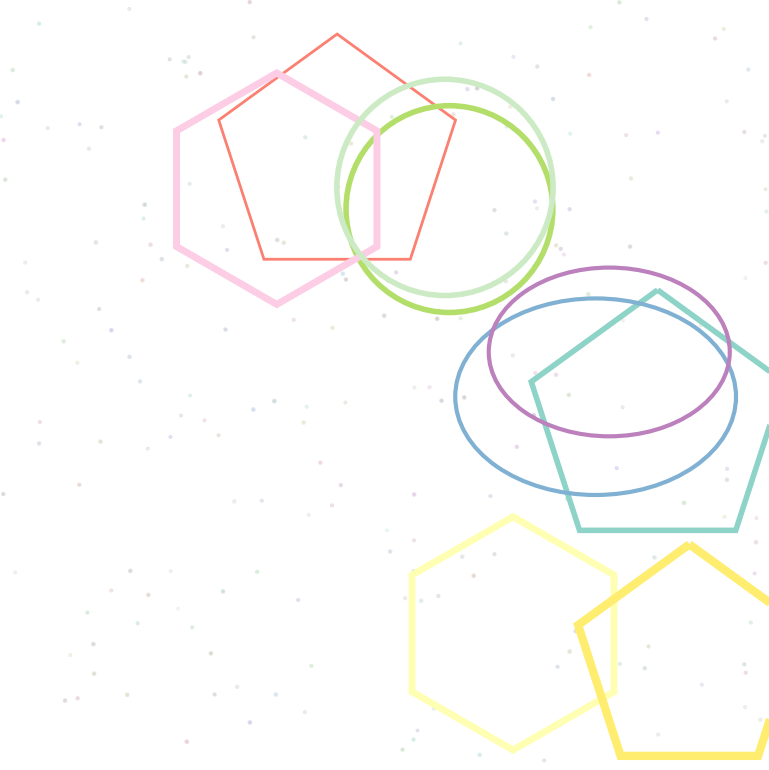[{"shape": "pentagon", "thickness": 2, "radius": 0.86, "center": [0.854, 0.451]}, {"shape": "hexagon", "thickness": 2.5, "radius": 0.76, "center": [0.666, 0.177]}, {"shape": "pentagon", "thickness": 1, "radius": 0.81, "center": [0.438, 0.794]}, {"shape": "oval", "thickness": 1.5, "radius": 0.91, "center": [0.774, 0.485]}, {"shape": "circle", "thickness": 2, "radius": 0.67, "center": [0.584, 0.728]}, {"shape": "hexagon", "thickness": 2.5, "radius": 0.75, "center": [0.359, 0.755]}, {"shape": "oval", "thickness": 1.5, "radius": 0.78, "center": [0.791, 0.543]}, {"shape": "circle", "thickness": 2, "radius": 0.7, "center": [0.578, 0.757]}, {"shape": "pentagon", "thickness": 3, "radius": 0.76, "center": [0.895, 0.141]}]